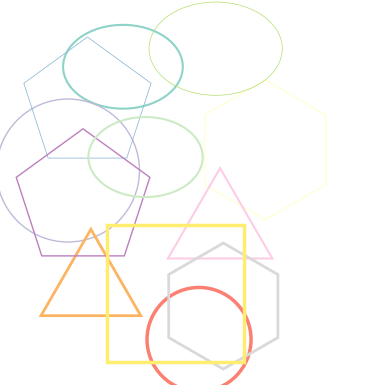[{"shape": "oval", "thickness": 1.5, "radius": 0.78, "center": [0.319, 0.827]}, {"shape": "hexagon", "thickness": 0.5, "radius": 0.91, "center": [0.689, 0.611]}, {"shape": "circle", "thickness": 1, "radius": 0.93, "center": [0.177, 0.557]}, {"shape": "circle", "thickness": 2.5, "radius": 0.68, "center": [0.517, 0.118]}, {"shape": "pentagon", "thickness": 0.5, "radius": 0.87, "center": [0.227, 0.73]}, {"shape": "triangle", "thickness": 2, "radius": 0.75, "center": [0.236, 0.255]}, {"shape": "oval", "thickness": 0.5, "radius": 0.87, "center": [0.56, 0.874]}, {"shape": "triangle", "thickness": 1.5, "radius": 0.78, "center": [0.572, 0.407]}, {"shape": "hexagon", "thickness": 2, "radius": 0.82, "center": [0.58, 0.205]}, {"shape": "pentagon", "thickness": 1, "radius": 0.91, "center": [0.216, 0.483]}, {"shape": "oval", "thickness": 1.5, "radius": 0.74, "center": [0.378, 0.592]}, {"shape": "square", "thickness": 2.5, "radius": 0.89, "center": [0.457, 0.237]}]